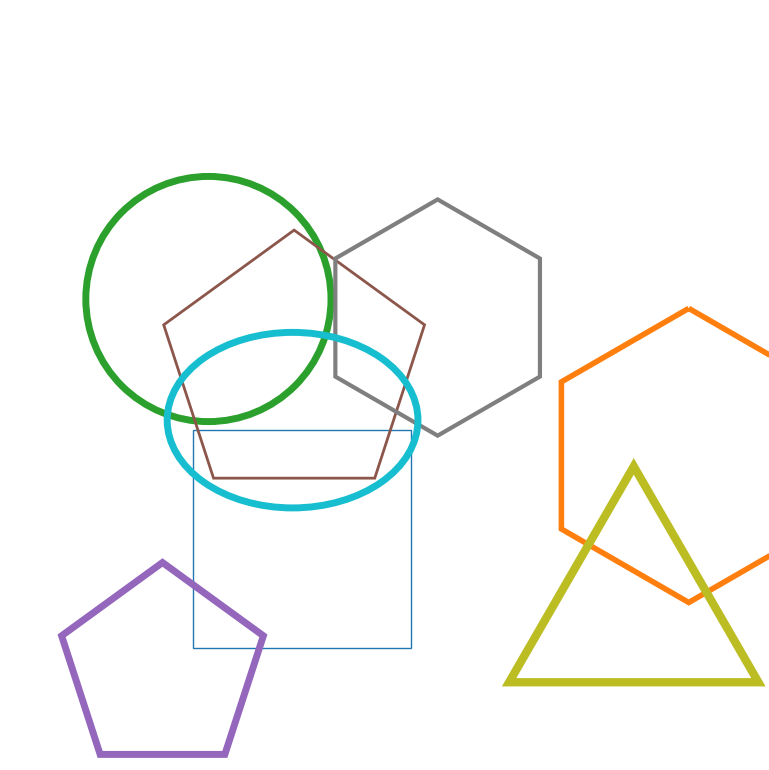[{"shape": "square", "thickness": 0.5, "radius": 0.71, "center": [0.392, 0.3]}, {"shape": "hexagon", "thickness": 2, "radius": 0.96, "center": [0.894, 0.409]}, {"shape": "circle", "thickness": 2.5, "radius": 0.8, "center": [0.271, 0.612]}, {"shape": "pentagon", "thickness": 2.5, "radius": 0.69, "center": [0.211, 0.132]}, {"shape": "pentagon", "thickness": 1, "radius": 0.89, "center": [0.382, 0.523]}, {"shape": "hexagon", "thickness": 1.5, "radius": 0.77, "center": [0.568, 0.588]}, {"shape": "triangle", "thickness": 3, "radius": 0.93, "center": [0.823, 0.207]}, {"shape": "oval", "thickness": 2.5, "radius": 0.81, "center": [0.38, 0.454]}]